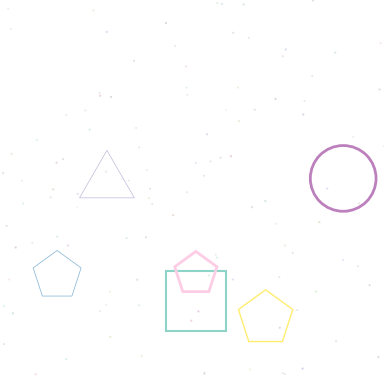[{"shape": "square", "thickness": 1.5, "radius": 0.39, "center": [0.509, 0.218]}, {"shape": "triangle", "thickness": 0.5, "radius": 0.41, "center": [0.278, 0.527]}, {"shape": "pentagon", "thickness": 0.5, "radius": 0.33, "center": [0.148, 0.284]}, {"shape": "pentagon", "thickness": 2, "radius": 0.29, "center": [0.509, 0.289]}, {"shape": "circle", "thickness": 2, "radius": 0.43, "center": [0.891, 0.537]}, {"shape": "pentagon", "thickness": 1, "radius": 0.37, "center": [0.69, 0.173]}]